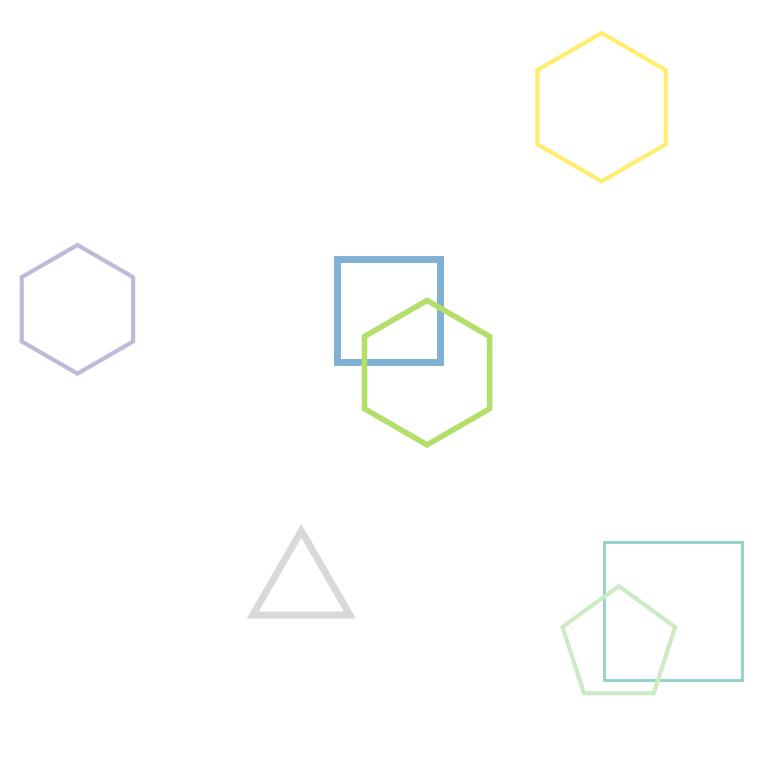[{"shape": "square", "thickness": 1, "radius": 0.45, "center": [0.875, 0.207]}, {"shape": "hexagon", "thickness": 1.5, "radius": 0.42, "center": [0.101, 0.598]}, {"shape": "square", "thickness": 2.5, "radius": 0.33, "center": [0.505, 0.596]}, {"shape": "hexagon", "thickness": 2, "radius": 0.47, "center": [0.555, 0.516]}, {"shape": "triangle", "thickness": 2.5, "radius": 0.36, "center": [0.391, 0.238]}, {"shape": "pentagon", "thickness": 1.5, "radius": 0.38, "center": [0.804, 0.162]}, {"shape": "hexagon", "thickness": 1.5, "radius": 0.48, "center": [0.781, 0.861]}]